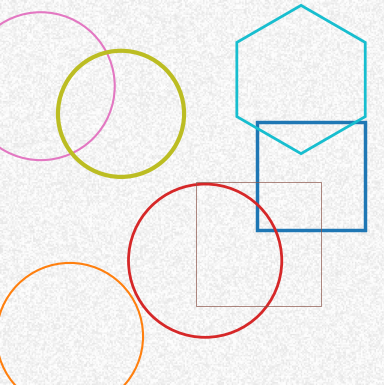[{"shape": "square", "thickness": 2.5, "radius": 0.7, "center": [0.808, 0.544]}, {"shape": "circle", "thickness": 1.5, "radius": 0.95, "center": [0.181, 0.127]}, {"shape": "circle", "thickness": 2, "radius": 1.0, "center": [0.533, 0.323]}, {"shape": "square", "thickness": 0.5, "radius": 0.81, "center": [0.672, 0.366]}, {"shape": "circle", "thickness": 1.5, "radius": 0.96, "center": [0.106, 0.776]}, {"shape": "circle", "thickness": 3, "radius": 0.82, "center": [0.314, 0.704]}, {"shape": "hexagon", "thickness": 2, "radius": 0.96, "center": [0.782, 0.793]}]